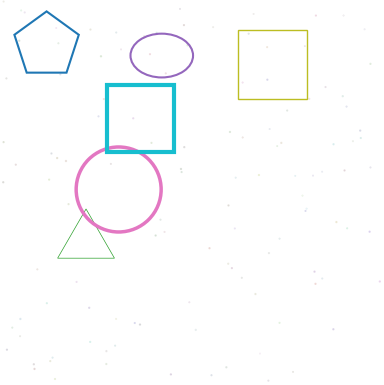[{"shape": "pentagon", "thickness": 1.5, "radius": 0.44, "center": [0.121, 0.882]}, {"shape": "triangle", "thickness": 0.5, "radius": 0.43, "center": [0.223, 0.372]}, {"shape": "oval", "thickness": 1.5, "radius": 0.41, "center": [0.42, 0.856]}, {"shape": "circle", "thickness": 2.5, "radius": 0.55, "center": [0.308, 0.508]}, {"shape": "square", "thickness": 1, "radius": 0.45, "center": [0.708, 0.833]}, {"shape": "square", "thickness": 3, "radius": 0.44, "center": [0.364, 0.693]}]